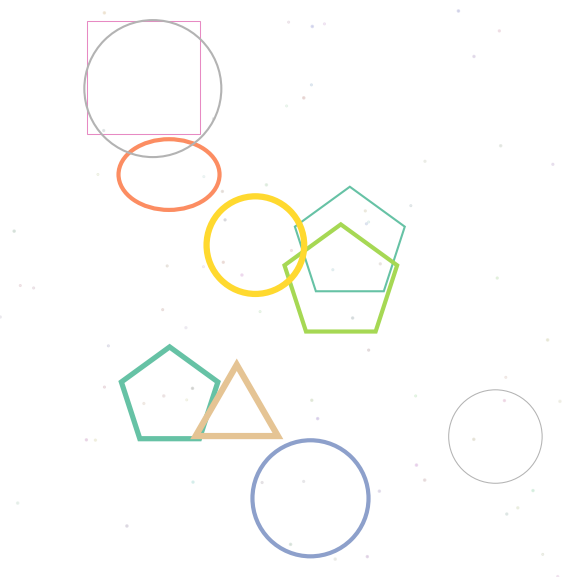[{"shape": "pentagon", "thickness": 1, "radius": 0.5, "center": [0.606, 0.576]}, {"shape": "pentagon", "thickness": 2.5, "radius": 0.44, "center": [0.294, 0.311]}, {"shape": "oval", "thickness": 2, "radius": 0.44, "center": [0.293, 0.697]}, {"shape": "circle", "thickness": 2, "radius": 0.5, "center": [0.538, 0.136]}, {"shape": "square", "thickness": 0.5, "radius": 0.49, "center": [0.249, 0.866]}, {"shape": "pentagon", "thickness": 2, "radius": 0.51, "center": [0.59, 0.508]}, {"shape": "circle", "thickness": 3, "radius": 0.42, "center": [0.442, 0.575]}, {"shape": "triangle", "thickness": 3, "radius": 0.41, "center": [0.41, 0.285]}, {"shape": "circle", "thickness": 0.5, "radius": 0.4, "center": [0.858, 0.243]}, {"shape": "circle", "thickness": 1, "radius": 0.59, "center": [0.265, 0.846]}]